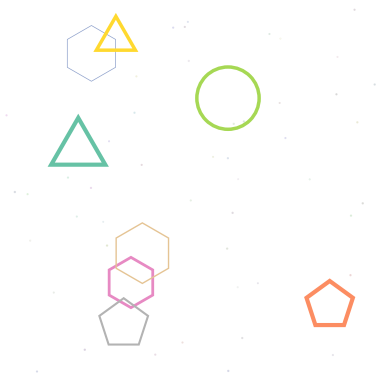[{"shape": "triangle", "thickness": 3, "radius": 0.41, "center": [0.203, 0.613]}, {"shape": "pentagon", "thickness": 3, "radius": 0.32, "center": [0.856, 0.207]}, {"shape": "hexagon", "thickness": 0.5, "radius": 0.36, "center": [0.237, 0.861]}, {"shape": "hexagon", "thickness": 2, "radius": 0.33, "center": [0.34, 0.266]}, {"shape": "circle", "thickness": 2.5, "radius": 0.4, "center": [0.592, 0.745]}, {"shape": "triangle", "thickness": 2.5, "radius": 0.29, "center": [0.301, 0.899]}, {"shape": "hexagon", "thickness": 1, "radius": 0.39, "center": [0.37, 0.342]}, {"shape": "pentagon", "thickness": 1.5, "radius": 0.33, "center": [0.321, 0.159]}]